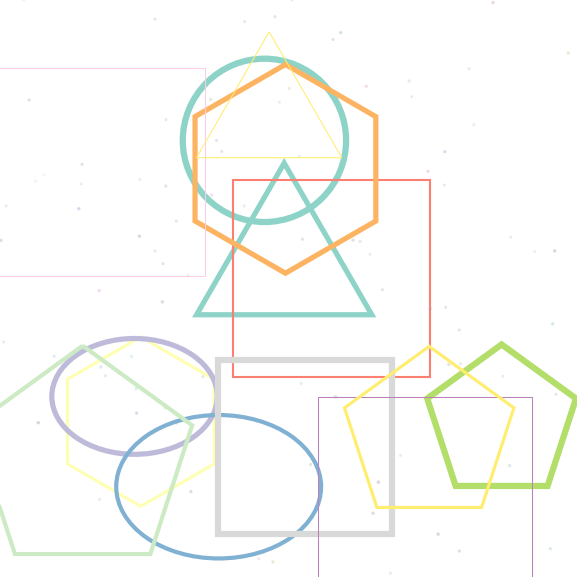[{"shape": "triangle", "thickness": 2.5, "radius": 0.88, "center": [0.492, 0.542]}, {"shape": "circle", "thickness": 3, "radius": 0.71, "center": [0.458, 0.756]}, {"shape": "hexagon", "thickness": 1.5, "radius": 0.73, "center": [0.244, 0.269]}, {"shape": "oval", "thickness": 2.5, "radius": 0.72, "center": [0.233, 0.313]}, {"shape": "square", "thickness": 1, "radius": 0.85, "center": [0.574, 0.518]}, {"shape": "oval", "thickness": 2, "radius": 0.89, "center": [0.379, 0.156]}, {"shape": "hexagon", "thickness": 2.5, "radius": 0.9, "center": [0.494, 0.707]}, {"shape": "pentagon", "thickness": 3, "radius": 0.68, "center": [0.869, 0.267]}, {"shape": "square", "thickness": 0.5, "radius": 0.9, "center": [0.175, 0.702]}, {"shape": "square", "thickness": 3, "radius": 0.75, "center": [0.529, 0.225]}, {"shape": "square", "thickness": 0.5, "radius": 0.93, "center": [0.736, 0.126]}, {"shape": "pentagon", "thickness": 2, "radius": 1.0, "center": [0.143, 0.201]}, {"shape": "triangle", "thickness": 0.5, "radius": 0.73, "center": [0.466, 0.799]}, {"shape": "pentagon", "thickness": 1.5, "radius": 0.77, "center": [0.743, 0.245]}]